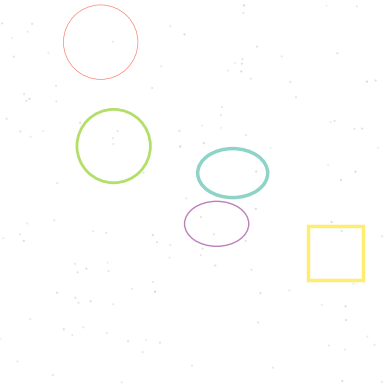[{"shape": "oval", "thickness": 2.5, "radius": 0.45, "center": [0.604, 0.55]}, {"shape": "circle", "thickness": 0.5, "radius": 0.48, "center": [0.261, 0.891]}, {"shape": "circle", "thickness": 2, "radius": 0.48, "center": [0.295, 0.621]}, {"shape": "oval", "thickness": 1, "radius": 0.42, "center": [0.563, 0.419]}, {"shape": "square", "thickness": 2.5, "radius": 0.35, "center": [0.871, 0.343]}]